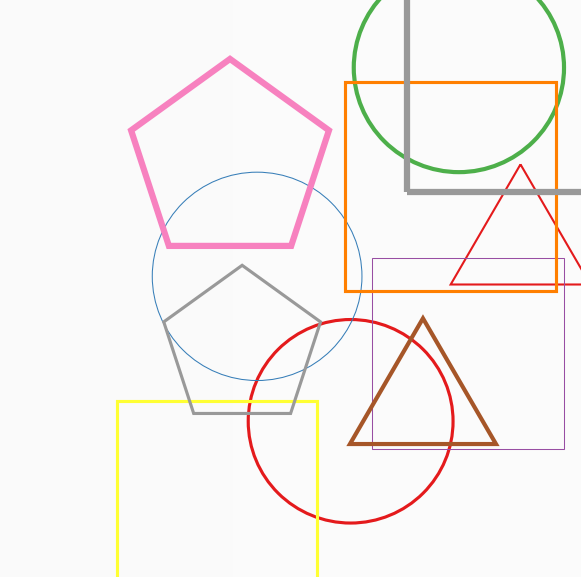[{"shape": "circle", "thickness": 1.5, "radius": 0.88, "center": [0.603, 0.27]}, {"shape": "triangle", "thickness": 1, "radius": 0.69, "center": [0.895, 0.576]}, {"shape": "circle", "thickness": 0.5, "radius": 0.9, "center": [0.442, 0.521]}, {"shape": "circle", "thickness": 2, "radius": 0.9, "center": [0.789, 0.882]}, {"shape": "square", "thickness": 0.5, "radius": 0.83, "center": [0.805, 0.387]}, {"shape": "square", "thickness": 1.5, "radius": 0.91, "center": [0.775, 0.676]}, {"shape": "square", "thickness": 1.5, "radius": 0.86, "center": [0.373, 0.133]}, {"shape": "triangle", "thickness": 2, "radius": 0.73, "center": [0.728, 0.303]}, {"shape": "pentagon", "thickness": 3, "radius": 0.89, "center": [0.396, 0.718]}, {"shape": "square", "thickness": 3, "radius": 0.93, "center": [0.886, 0.852]}, {"shape": "pentagon", "thickness": 1.5, "radius": 0.71, "center": [0.417, 0.398]}]